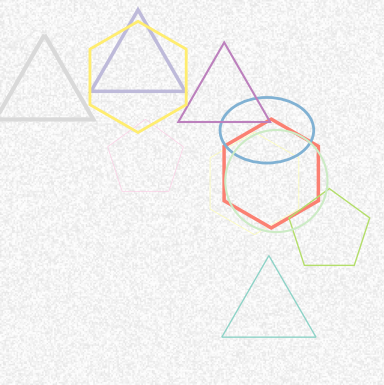[{"shape": "triangle", "thickness": 1, "radius": 0.71, "center": [0.698, 0.195]}, {"shape": "hexagon", "thickness": 0.5, "radius": 0.67, "center": [0.661, 0.524]}, {"shape": "triangle", "thickness": 2.5, "radius": 0.71, "center": [0.358, 0.833]}, {"shape": "hexagon", "thickness": 2.5, "radius": 0.71, "center": [0.705, 0.549]}, {"shape": "oval", "thickness": 2, "radius": 0.61, "center": [0.693, 0.662]}, {"shape": "pentagon", "thickness": 1, "radius": 0.55, "center": [0.855, 0.4]}, {"shape": "pentagon", "thickness": 0.5, "radius": 0.52, "center": [0.378, 0.587]}, {"shape": "triangle", "thickness": 3, "radius": 0.73, "center": [0.116, 0.763]}, {"shape": "triangle", "thickness": 1.5, "radius": 0.69, "center": [0.582, 0.752]}, {"shape": "circle", "thickness": 1.5, "radius": 0.66, "center": [0.718, 0.53]}, {"shape": "hexagon", "thickness": 2, "radius": 0.72, "center": [0.359, 0.8]}]